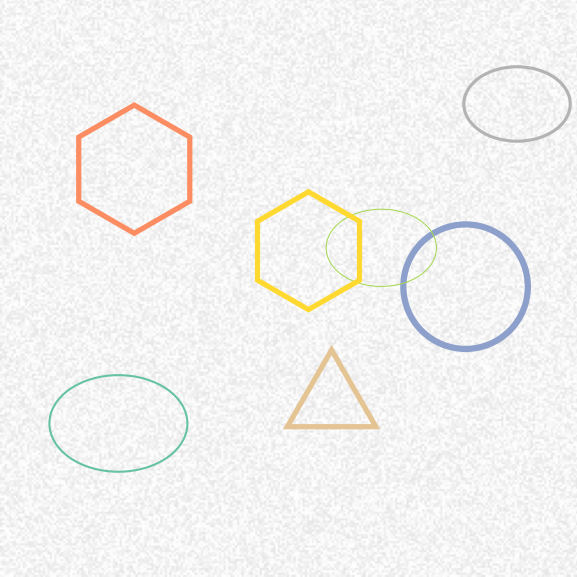[{"shape": "oval", "thickness": 1, "radius": 0.6, "center": [0.205, 0.266]}, {"shape": "hexagon", "thickness": 2.5, "radius": 0.56, "center": [0.232, 0.706]}, {"shape": "circle", "thickness": 3, "radius": 0.54, "center": [0.806, 0.503]}, {"shape": "oval", "thickness": 0.5, "radius": 0.48, "center": [0.66, 0.57]}, {"shape": "hexagon", "thickness": 2.5, "radius": 0.51, "center": [0.534, 0.565]}, {"shape": "triangle", "thickness": 2.5, "radius": 0.44, "center": [0.574, 0.305]}, {"shape": "oval", "thickness": 1.5, "radius": 0.46, "center": [0.895, 0.819]}]